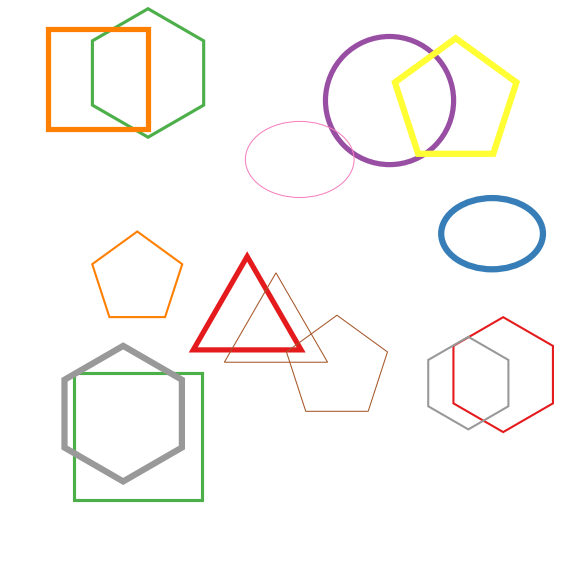[{"shape": "hexagon", "thickness": 1, "radius": 0.5, "center": [0.871, 0.35]}, {"shape": "triangle", "thickness": 2.5, "radius": 0.54, "center": [0.428, 0.447]}, {"shape": "oval", "thickness": 3, "radius": 0.44, "center": [0.852, 0.594]}, {"shape": "square", "thickness": 1.5, "radius": 0.55, "center": [0.239, 0.244]}, {"shape": "hexagon", "thickness": 1.5, "radius": 0.56, "center": [0.256, 0.873]}, {"shape": "circle", "thickness": 2.5, "radius": 0.55, "center": [0.675, 0.825]}, {"shape": "square", "thickness": 2.5, "radius": 0.43, "center": [0.17, 0.863]}, {"shape": "pentagon", "thickness": 1, "radius": 0.41, "center": [0.238, 0.516]}, {"shape": "pentagon", "thickness": 3, "radius": 0.55, "center": [0.789, 0.822]}, {"shape": "triangle", "thickness": 0.5, "radius": 0.52, "center": [0.478, 0.424]}, {"shape": "pentagon", "thickness": 0.5, "radius": 0.46, "center": [0.583, 0.361]}, {"shape": "oval", "thickness": 0.5, "radius": 0.47, "center": [0.519, 0.723]}, {"shape": "hexagon", "thickness": 1, "radius": 0.4, "center": [0.811, 0.336]}, {"shape": "hexagon", "thickness": 3, "radius": 0.59, "center": [0.213, 0.283]}]